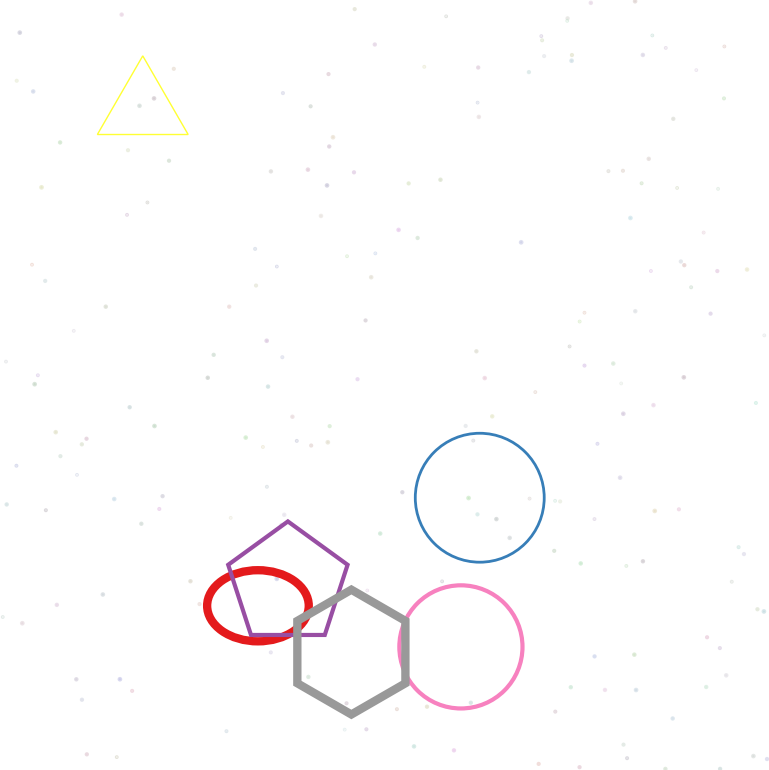[{"shape": "oval", "thickness": 3, "radius": 0.33, "center": [0.335, 0.213]}, {"shape": "circle", "thickness": 1, "radius": 0.42, "center": [0.623, 0.354]}, {"shape": "pentagon", "thickness": 1.5, "radius": 0.41, "center": [0.374, 0.241]}, {"shape": "triangle", "thickness": 0.5, "radius": 0.34, "center": [0.185, 0.859]}, {"shape": "circle", "thickness": 1.5, "radius": 0.4, "center": [0.599, 0.16]}, {"shape": "hexagon", "thickness": 3, "radius": 0.41, "center": [0.456, 0.153]}]